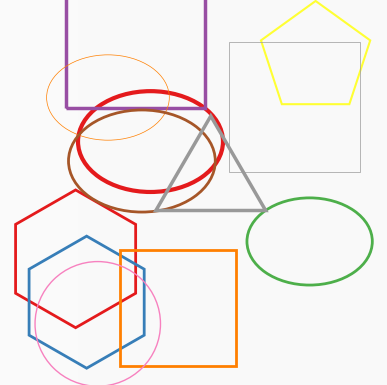[{"shape": "hexagon", "thickness": 2, "radius": 0.89, "center": [0.195, 0.328]}, {"shape": "oval", "thickness": 3, "radius": 0.94, "center": [0.388, 0.632]}, {"shape": "hexagon", "thickness": 2, "radius": 0.86, "center": [0.224, 0.215]}, {"shape": "oval", "thickness": 2, "radius": 0.81, "center": [0.799, 0.373]}, {"shape": "square", "thickness": 2.5, "radius": 0.9, "center": [0.351, 0.898]}, {"shape": "square", "thickness": 2, "radius": 0.75, "center": [0.459, 0.201]}, {"shape": "oval", "thickness": 0.5, "radius": 0.79, "center": [0.279, 0.747]}, {"shape": "pentagon", "thickness": 1.5, "radius": 0.74, "center": [0.814, 0.849]}, {"shape": "oval", "thickness": 2, "radius": 0.95, "center": [0.366, 0.582]}, {"shape": "circle", "thickness": 1, "radius": 0.81, "center": [0.252, 0.159]}, {"shape": "triangle", "thickness": 2.5, "radius": 0.82, "center": [0.544, 0.535]}, {"shape": "square", "thickness": 0.5, "radius": 0.85, "center": [0.76, 0.722]}]